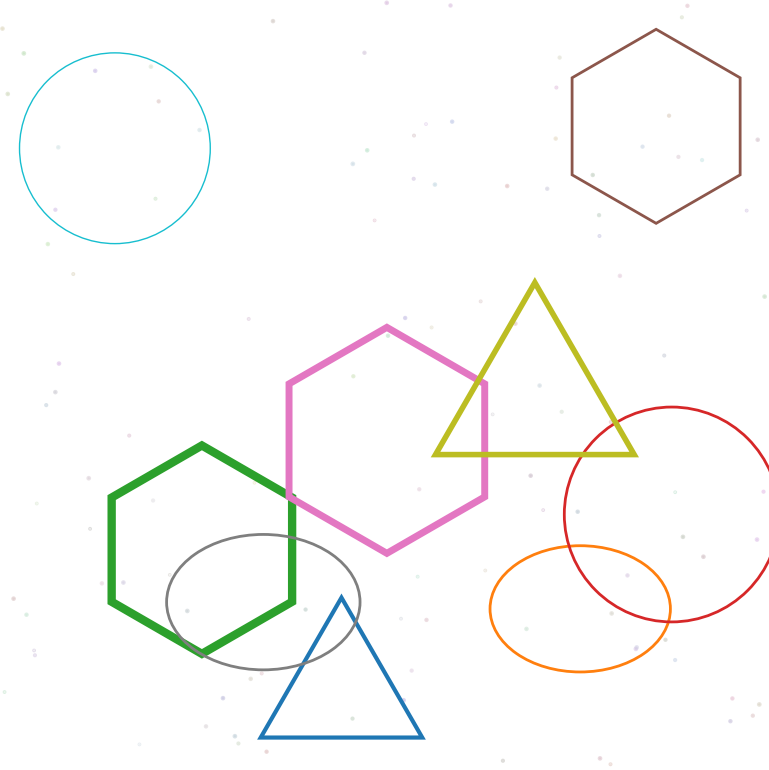[{"shape": "triangle", "thickness": 1.5, "radius": 0.61, "center": [0.443, 0.103]}, {"shape": "oval", "thickness": 1, "radius": 0.59, "center": [0.754, 0.209]}, {"shape": "hexagon", "thickness": 3, "radius": 0.68, "center": [0.262, 0.286]}, {"shape": "circle", "thickness": 1, "radius": 0.7, "center": [0.872, 0.332]}, {"shape": "hexagon", "thickness": 1, "radius": 0.63, "center": [0.852, 0.836]}, {"shape": "hexagon", "thickness": 2.5, "radius": 0.73, "center": [0.502, 0.428]}, {"shape": "oval", "thickness": 1, "radius": 0.63, "center": [0.342, 0.218]}, {"shape": "triangle", "thickness": 2, "radius": 0.74, "center": [0.695, 0.484]}, {"shape": "circle", "thickness": 0.5, "radius": 0.62, "center": [0.149, 0.807]}]